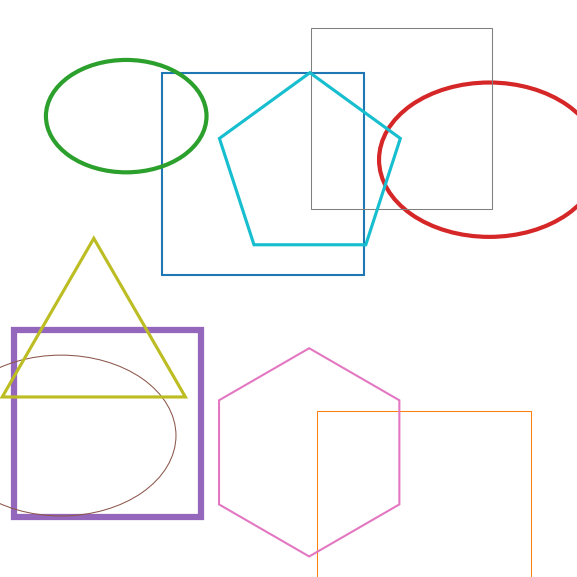[{"shape": "square", "thickness": 1, "radius": 0.87, "center": [0.455, 0.698]}, {"shape": "square", "thickness": 0.5, "radius": 0.93, "center": [0.734, 0.102]}, {"shape": "oval", "thickness": 2, "radius": 0.7, "center": [0.219, 0.798]}, {"shape": "oval", "thickness": 2, "radius": 0.95, "center": [0.847, 0.723]}, {"shape": "square", "thickness": 3, "radius": 0.81, "center": [0.186, 0.266]}, {"shape": "oval", "thickness": 0.5, "radius": 0.99, "center": [0.106, 0.245]}, {"shape": "hexagon", "thickness": 1, "radius": 0.9, "center": [0.535, 0.216]}, {"shape": "square", "thickness": 0.5, "radius": 0.78, "center": [0.695, 0.794]}, {"shape": "triangle", "thickness": 1.5, "radius": 0.92, "center": [0.162, 0.403]}, {"shape": "pentagon", "thickness": 1.5, "radius": 0.82, "center": [0.537, 0.709]}]